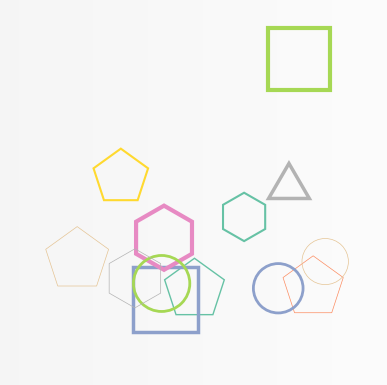[{"shape": "pentagon", "thickness": 1, "radius": 0.4, "center": [0.502, 0.248]}, {"shape": "hexagon", "thickness": 1.5, "radius": 0.31, "center": [0.63, 0.437]}, {"shape": "pentagon", "thickness": 0.5, "radius": 0.41, "center": [0.808, 0.254]}, {"shape": "square", "thickness": 2.5, "radius": 0.42, "center": [0.427, 0.221]}, {"shape": "circle", "thickness": 2, "radius": 0.32, "center": [0.718, 0.251]}, {"shape": "hexagon", "thickness": 3, "radius": 0.42, "center": [0.423, 0.383]}, {"shape": "square", "thickness": 3, "radius": 0.4, "center": [0.771, 0.847]}, {"shape": "circle", "thickness": 2, "radius": 0.36, "center": [0.417, 0.264]}, {"shape": "pentagon", "thickness": 1.5, "radius": 0.37, "center": [0.312, 0.54]}, {"shape": "circle", "thickness": 0.5, "radius": 0.3, "center": [0.839, 0.321]}, {"shape": "pentagon", "thickness": 0.5, "radius": 0.43, "center": [0.199, 0.326]}, {"shape": "hexagon", "thickness": 0.5, "radius": 0.38, "center": [0.348, 0.277]}, {"shape": "triangle", "thickness": 2.5, "radius": 0.3, "center": [0.746, 0.515]}]